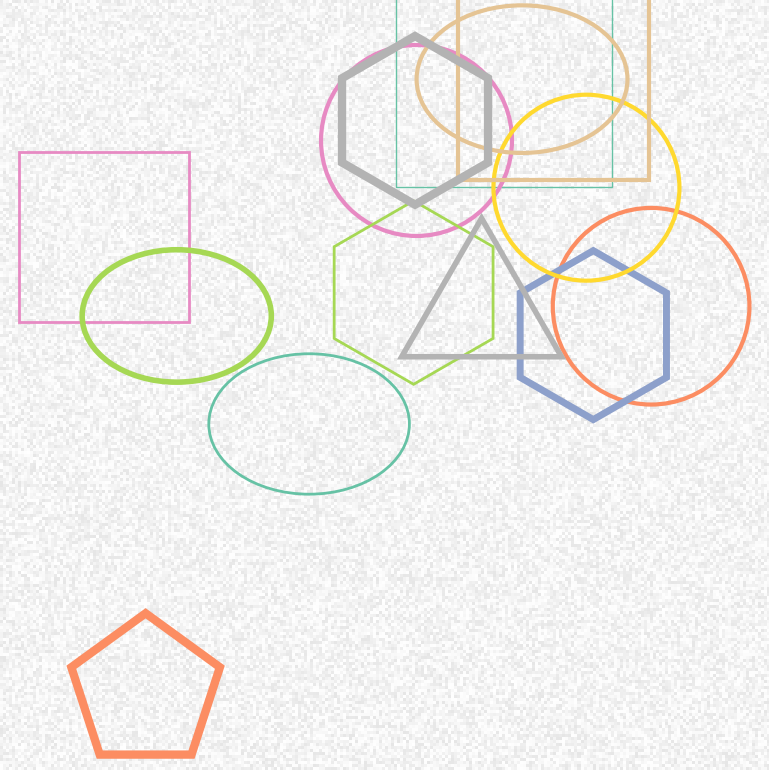[{"shape": "oval", "thickness": 1, "radius": 0.65, "center": [0.401, 0.449]}, {"shape": "square", "thickness": 0.5, "radius": 0.7, "center": [0.655, 0.897]}, {"shape": "circle", "thickness": 1.5, "radius": 0.64, "center": [0.846, 0.602]}, {"shape": "pentagon", "thickness": 3, "radius": 0.51, "center": [0.189, 0.102]}, {"shape": "hexagon", "thickness": 2.5, "radius": 0.55, "center": [0.771, 0.565]}, {"shape": "circle", "thickness": 1.5, "radius": 0.62, "center": [0.541, 0.818]}, {"shape": "square", "thickness": 1, "radius": 0.55, "center": [0.135, 0.693]}, {"shape": "hexagon", "thickness": 1, "radius": 0.6, "center": [0.537, 0.62]}, {"shape": "oval", "thickness": 2, "radius": 0.61, "center": [0.23, 0.59]}, {"shape": "circle", "thickness": 1.5, "radius": 0.6, "center": [0.762, 0.756]}, {"shape": "square", "thickness": 1.5, "radius": 0.62, "center": [0.719, 0.891]}, {"shape": "oval", "thickness": 1.5, "radius": 0.68, "center": [0.678, 0.897]}, {"shape": "hexagon", "thickness": 3, "radius": 0.55, "center": [0.539, 0.844]}, {"shape": "triangle", "thickness": 2, "radius": 0.6, "center": [0.625, 0.597]}]